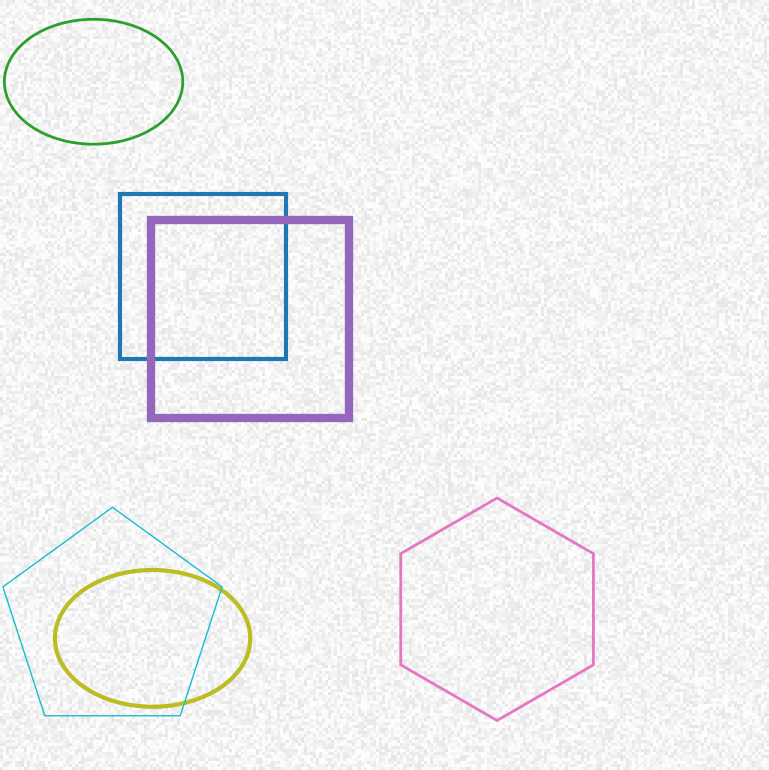[{"shape": "square", "thickness": 1.5, "radius": 0.54, "center": [0.264, 0.641]}, {"shape": "oval", "thickness": 1, "radius": 0.58, "center": [0.122, 0.894]}, {"shape": "square", "thickness": 3, "radius": 0.64, "center": [0.324, 0.585]}, {"shape": "hexagon", "thickness": 1, "radius": 0.72, "center": [0.646, 0.209]}, {"shape": "oval", "thickness": 1.5, "radius": 0.63, "center": [0.198, 0.171]}, {"shape": "pentagon", "thickness": 0.5, "radius": 0.75, "center": [0.146, 0.192]}]